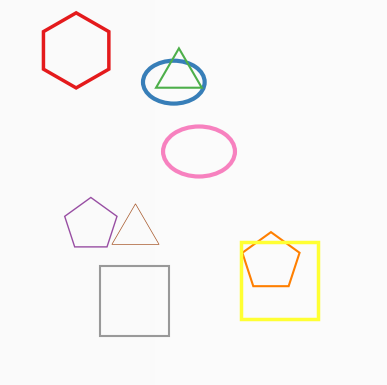[{"shape": "hexagon", "thickness": 2.5, "radius": 0.49, "center": [0.197, 0.869]}, {"shape": "oval", "thickness": 3, "radius": 0.4, "center": [0.449, 0.787]}, {"shape": "triangle", "thickness": 1.5, "radius": 0.34, "center": [0.462, 0.806]}, {"shape": "pentagon", "thickness": 1, "radius": 0.35, "center": [0.234, 0.416]}, {"shape": "pentagon", "thickness": 1.5, "radius": 0.39, "center": [0.699, 0.319]}, {"shape": "square", "thickness": 2.5, "radius": 0.5, "center": [0.722, 0.272]}, {"shape": "triangle", "thickness": 0.5, "radius": 0.35, "center": [0.35, 0.4]}, {"shape": "oval", "thickness": 3, "radius": 0.46, "center": [0.514, 0.607]}, {"shape": "square", "thickness": 1.5, "radius": 0.45, "center": [0.347, 0.218]}]